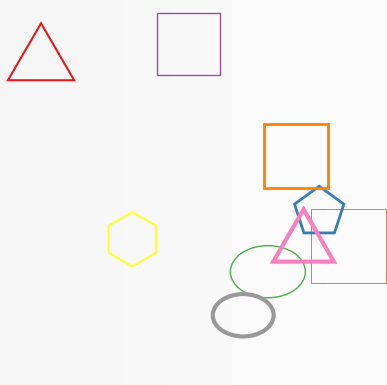[{"shape": "triangle", "thickness": 1.5, "radius": 0.49, "center": [0.106, 0.841]}, {"shape": "pentagon", "thickness": 2, "radius": 0.33, "center": [0.824, 0.449]}, {"shape": "oval", "thickness": 1, "radius": 0.48, "center": [0.691, 0.294]}, {"shape": "square", "thickness": 1, "radius": 0.41, "center": [0.487, 0.886]}, {"shape": "square", "thickness": 2, "radius": 0.41, "center": [0.764, 0.595]}, {"shape": "hexagon", "thickness": 1.5, "radius": 0.35, "center": [0.341, 0.378]}, {"shape": "square", "thickness": 0.5, "radius": 0.48, "center": [0.899, 0.361]}, {"shape": "triangle", "thickness": 3, "radius": 0.45, "center": [0.783, 0.366]}, {"shape": "oval", "thickness": 3, "radius": 0.39, "center": [0.628, 0.181]}]